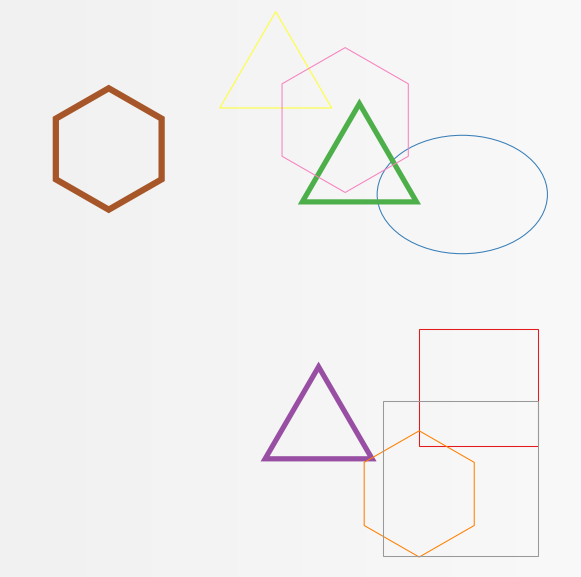[{"shape": "square", "thickness": 0.5, "radius": 0.51, "center": [0.823, 0.329]}, {"shape": "oval", "thickness": 0.5, "radius": 0.73, "center": [0.795, 0.662]}, {"shape": "triangle", "thickness": 2.5, "radius": 0.57, "center": [0.618, 0.706]}, {"shape": "triangle", "thickness": 2.5, "radius": 0.53, "center": [0.548, 0.258]}, {"shape": "hexagon", "thickness": 0.5, "radius": 0.55, "center": [0.721, 0.144]}, {"shape": "triangle", "thickness": 0.5, "radius": 0.56, "center": [0.474, 0.868]}, {"shape": "hexagon", "thickness": 3, "radius": 0.53, "center": [0.187, 0.741]}, {"shape": "hexagon", "thickness": 0.5, "radius": 0.63, "center": [0.594, 0.791]}, {"shape": "square", "thickness": 0.5, "radius": 0.67, "center": [0.792, 0.171]}]